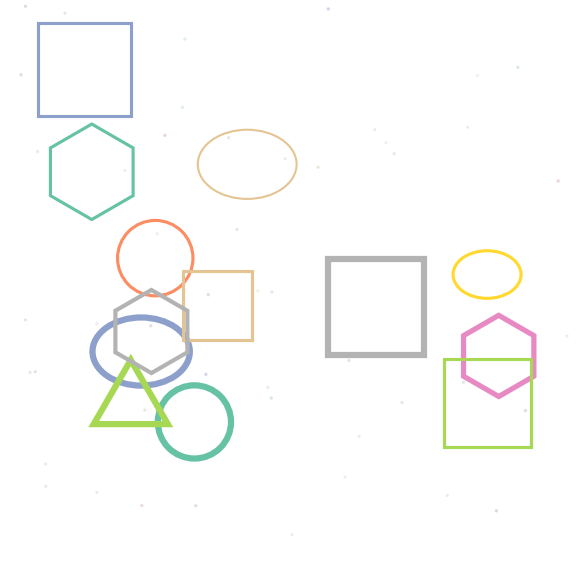[{"shape": "hexagon", "thickness": 1.5, "radius": 0.41, "center": [0.159, 0.702]}, {"shape": "circle", "thickness": 3, "radius": 0.32, "center": [0.337, 0.269]}, {"shape": "circle", "thickness": 1.5, "radius": 0.33, "center": [0.269, 0.552]}, {"shape": "oval", "thickness": 3, "radius": 0.42, "center": [0.244, 0.39]}, {"shape": "square", "thickness": 1.5, "radius": 0.4, "center": [0.147, 0.878]}, {"shape": "hexagon", "thickness": 2.5, "radius": 0.35, "center": [0.864, 0.383]}, {"shape": "square", "thickness": 1.5, "radius": 0.38, "center": [0.844, 0.302]}, {"shape": "triangle", "thickness": 3, "radius": 0.37, "center": [0.226, 0.302]}, {"shape": "oval", "thickness": 1.5, "radius": 0.29, "center": [0.843, 0.524]}, {"shape": "square", "thickness": 1.5, "radius": 0.3, "center": [0.377, 0.47]}, {"shape": "oval", "thickness": 1, "radius": 0.43, "center": [0.428, 0.715]}, {"shape": "square", "thickness": 3, "radius": 0.41, "center": [0.651, 0.468]}, {"shape": "hexagon", "thickness": 2, "radius": 0.36, "center": [0.262, 0.425]}]